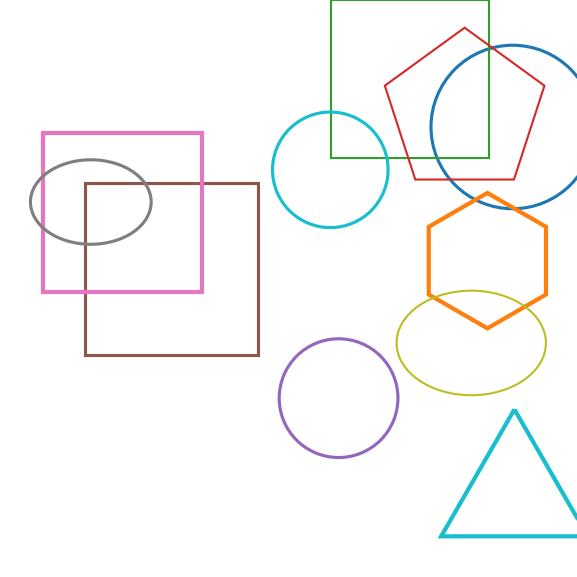[{"shape": "circle", "thickness": 1.5, "radius": 0.71, "center": [0.888, 0.779]}, {"shape": "hexagon", "thickness": 2, "radius": 0.59, "center": [0.844, 0.548]}, {"shape": "square", "thickness": 1, "radius": 0.69, "center": [0.71, 0.863]}, {"shape": "pentagon", "thickness": 1, "radius": 0.73, "center": [0.805, 0.806]}, {"shape": "circle", "thickness": 1.5, "radius": 0.51, "center": [0.586, 0.31]}, {"shape": "square", "thickness": 1.5, "radius": 0.75, "center": [0.297, 0.533]}, {"shape": "square", "thickness": 2, "radius": 0.69, "center": [0.211, 0.632]}, {"shape": "oval", "thickness": 1.5, "radius": 0.52, "center": [0.157, 0.649]}, {"shape": "oval", "thickness": 1, "radius": 0.65, "center": [0.816, 0.405]}, {"shape": "triangle", "thickness": 2, "radius": 0.73, "center": [0.891, 0.144]}, {"shape": "circle", "thickness": 1.5, "radius": 0.5, "center": [0.572, 0.705]}]